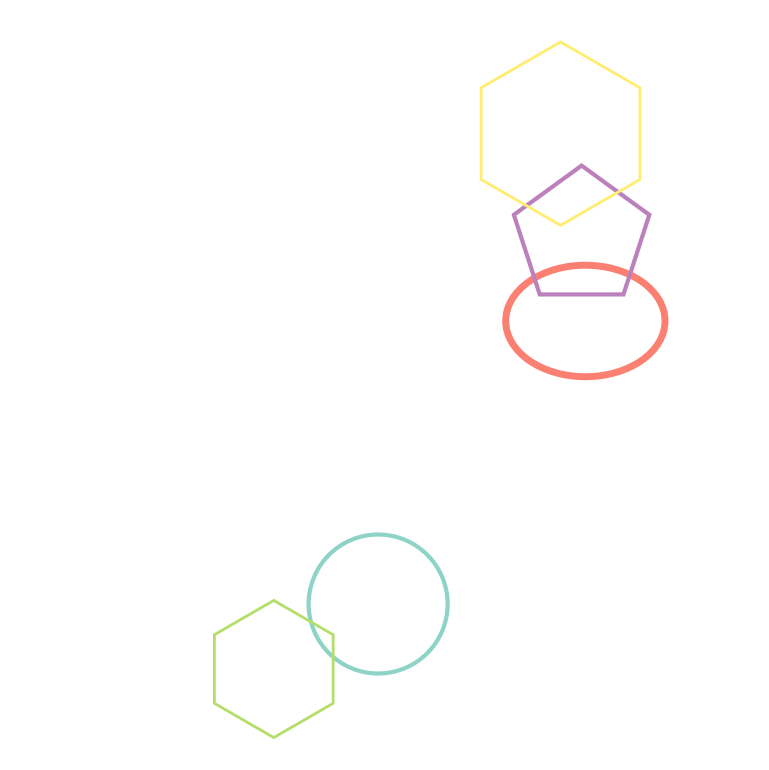[{"shape": "circle", "thickness": 1.5, "radius": 0.45, "center": [0.491, 0.216]}, {"shape": "oval", "thickness": 2.5, "radius": 0.52, "center": [0.76, 0.583]}, {"shape": "hexagon", "thickness": 1, "radius": 0.45, "center": [0.356, 0.131]}, {"shape": "pentagon", "thickness": 1.5, "radius": 0.46, "center": [0.755, 0.692]}, {"shape": "hexagon", "thickness": 1, "radius": 0.6, "center": [0.728, 0.826]}]